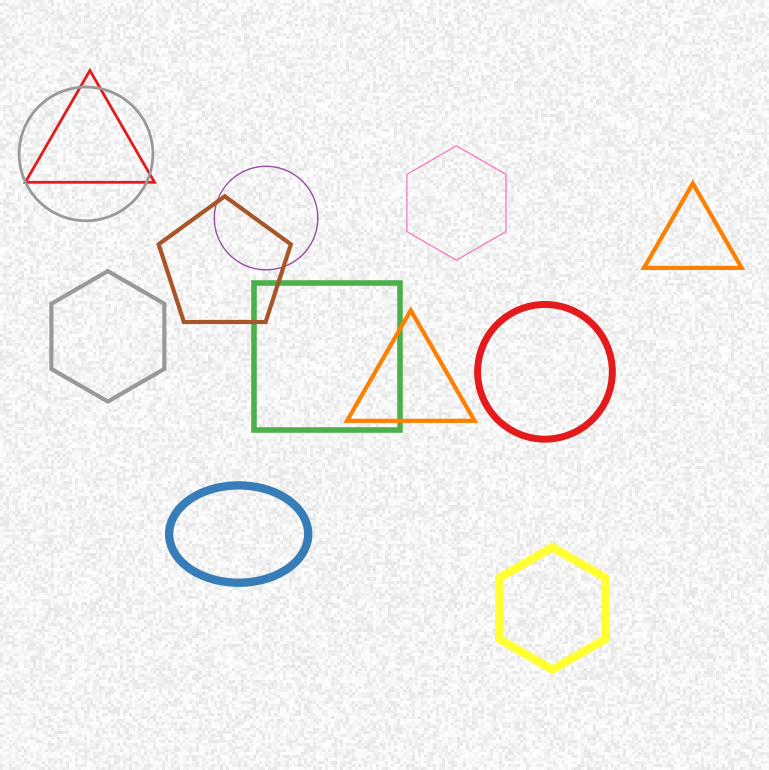[{"shape": "circle", "thickness": 2.5, "radius": 0.44, "center": [0.708, 0.517]}, {"shape": "triangle", "thickness": 1, "radius": 0.48, "center": [0.117, 0.812]}, {"shape": "oval", "thickness": 3, "radius": 0.45, "center": [0.31, 0.306]}, {"shape": "square", "thickness": 2, "radius": 0.48, "center": [0.425, 0.537]}, {"shape": "circle", "thickness": 0.5, "radius": 0.34, "center": [0.346, 0.717]}, {"shape": "triangle", "thickness": 1.5, "radius": 0.48, "center": [0.534, 0.501]}, {"shape": "triangle", "thickness": 1.5, "radius": 0.37, "center": [0.9, 0.689]}, {"shape": "hexagon", "thickness": 3, "radius": 0.4, "center": [0.717, 0.21]}, {"shape": "pentagon", "thickness": 1.5, "radius": 0.45, "center": [0.292, 0.655]}, {"shape": "hexagon", "thickness": 0.5, "radius": 0.37, "center": [0.593, 0.736]}, {"shape": "circle", "thickness": 1, "radius": 0.43, "center": [0.112, 0.8]}, {"shape": "hexagon", "thickness": 1.5, "radius": 0.42, "center": [0.14, 0.563]}]